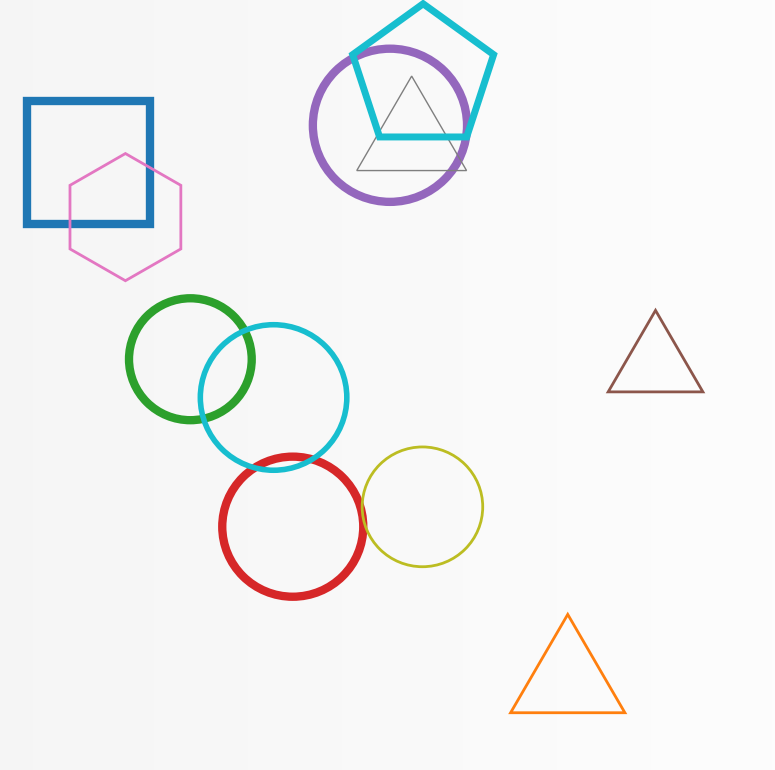[{"shape": "square", "thickness": 3, "radius": 0.4, "center": [0.114, 0.789]}, {"shape": "triangle", "thickness": 1, "radius": 0.43, "center": [0.733, 0.117]}, {"shape": "circle", "thickness": 3, "radius": 0.4, "center": [0.246, 0.533]}, {"shape": "circle", "thickness": 3, "radius": 0.45, "center": [0.378, 0.316]}, {"shape": "circle", "thickness": 3, "radius": 0.5, "center": [0.503, 0.837]}, {"shape": "triangle", "thickness": 1, "radius": 0.35, "center": [0.846, 0.526]}, {"shape": "hexagon", "thickness": 1, "radius": 0.41, "center": [0.162, 0.718]}, {"shape": "triangle", "thickness": 0.5, "radius": 0.41, "center": [0.531, 0.819]}, {"shape": "circle", "thickness": 1, "radius": 0.39, "center": [0.545, 0.342]}, {"shape": "pentagon", "thickness": 2.5, "radius": 0.48, "center": [0.546, 0.899]}, {"shape": "circle", "thickness": 2, "radius": 0.47, "center": [0.353, 0.484]}]